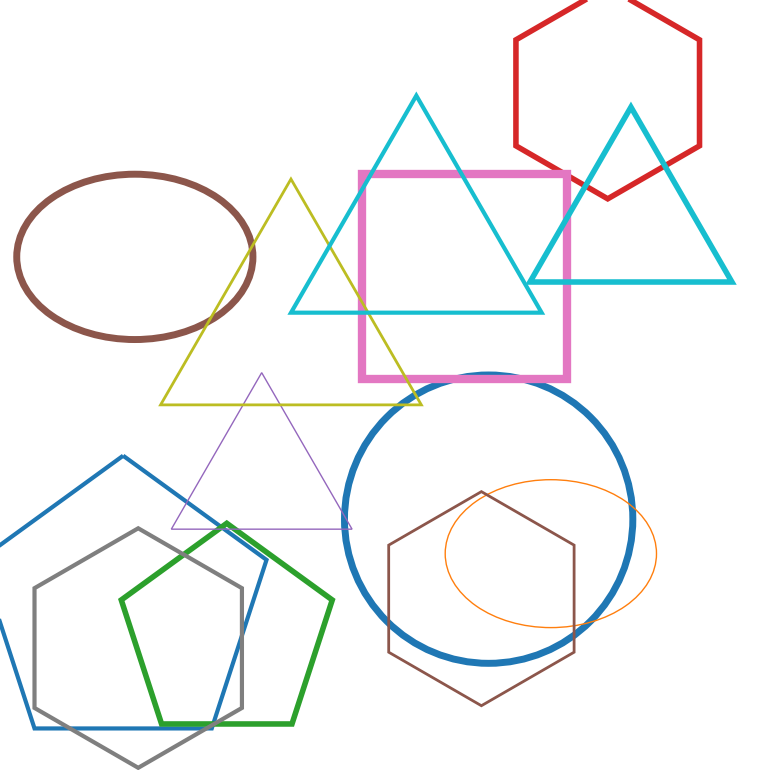[{"shape": "pentagon", "thickness": 1.5, "radius": 0.98, "center": [0.16, 0.212]}, {"shape": "circle", "thickness": 2.5, "radius": 0.94, "center": [0.635, 0.326]}, {"shape": "oval", "thickness": 0.5, "radius": 0.69, "center": [0.715, 0.281]}, {"shape": "pentagon", "thickness": 2, "radius": 0.72, "center": [0.295, 0.176]}, {"shape": "hexagon", "thickness": 2, "radius": 0.69, "center": [0.789, 0.879]}, {"shape": "triangle", "thickness": 0.5, "radius": 0.68, "center": [0.34, 0.381]}, {"shape": "hexagon", "thickness": 1, "radius": 0.7, "center": [0.625, 0.223]}, {"shape": "oval", "thickness": 2.5, "radius": 0.77, "center": [0.175, 0.666]}, {"shape": "square", "thickness": 3, "radius": 0.67, "center": [0.603, 0.641]}, {"shape": "hexagon", "thickness": 1.5, "radius": 0.78, "center": [0.18, 0.158]}, {"shape": "triangle", "thickness": 1, "radius": 0.98, "center": [0.378, 0.572]}, {"shape": "triangle", "thickness": 1.5, "radius": 0.94, "center": [0.541, 0.688]}, {"shape": "triangle", "thickness": 2, "radius": 0.76, "center": [0.819, 0.709]}]